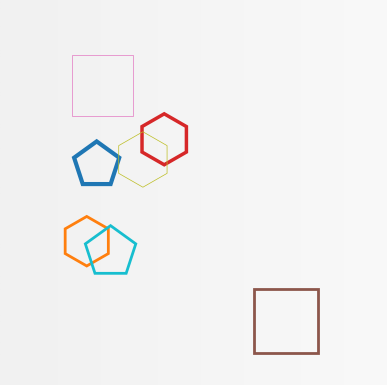[{"shape": "pentagon", "thickness": 3, "radius": 0.31, "center": [0.249, 0.571]}, {"shape": "hexagon", "thickness": 2, "radius": 0.32, "center": [0.224, 0.373]}, {"shape": "hexagon", "thickness": 2.5, "radius": 0.33, "center": [0.424, 0.638]}, {"shape": "square", "thickness": 2, "radius": 0.42, "center": [0.739, 0.167]}, {"shape": "square", "thickness": 0.5, "radius": 0.4, "center": [0.264, 0.777]}, {"shape": "hexagon", "thickness": 0.5, "radius": 0.36, "center": [0.369, 0.586]}, {"shape": "pentagon", "thickness": 2, "radius": 0.34, "center": [0.285, 0.345]}]